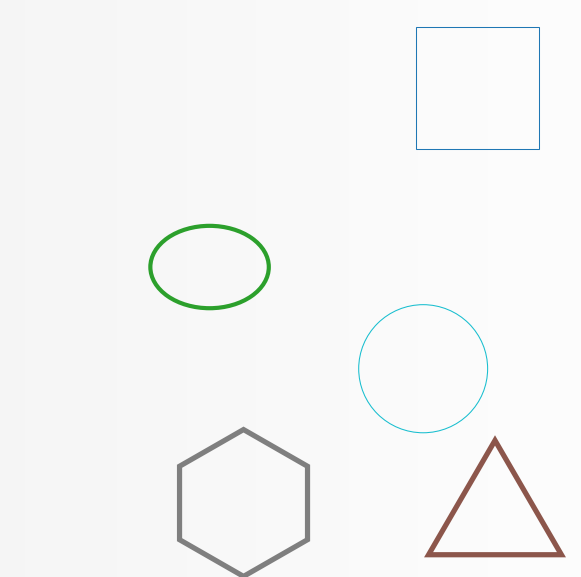[{"shape": "square", "thickness": 0.5, "radius": 0.53, "center": [0.821, 0.847]}, {"shape": "oval", "thickness": 2, "radius": 0.51, "center": [0.361, 0.537]}, {"shape": "triangle", "thickness": 2.5, "radius": 0.66, "center": [0.852, 0.105]}, {"shape": "hexagon", "thickness": 2.5, "radius": 0.64, "center": [0.419, 0.128]}, {"shape": "circle", "thickness": 0.5, "radius": 0.55, "center": [0.728, 0.361]}]